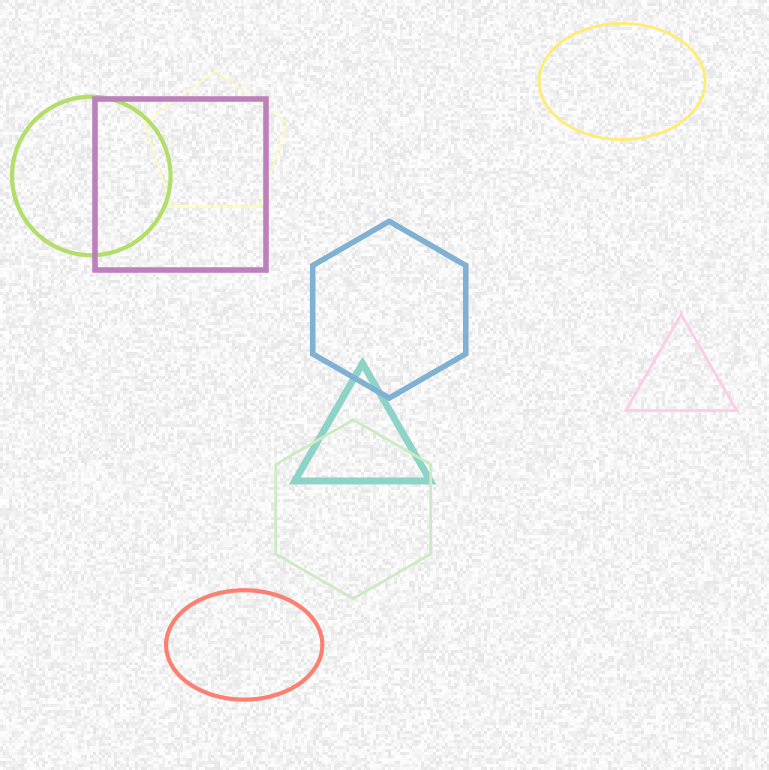[{"shape": "triangle", "thickness": 2.5, "radius": 0.51, "center": [0.471, 0.426]}, {"shape": "pentagon", "thickness": 0.5, "radius": 0.49, "center": [0.28, 0.81]}, {"shape": "oval", "thickness": 1.5, "radius": 0.51, "center": [0.317, 0.162]}, {"shape": "hexagon", "thickness": 2, "radius": 0.57, "center": [0.505, 0.598]}, {"shape": "circle", "thickness": 1.5, "radius": 0.51, "center": [0.119, 0.771]}, {"shape": "triangle", "thickness": 1, "radius": 0.42, "center": [0.885, 0.508]}, {"shape": "square", "thickness": 2, "radius": 0.56, "center": [0.235, 0.76]}, {"shape": "hexagon", "thickness": 1, "radius": 0.58, "center": [0.459, 0.339]}, {"shape": "oval", "thickness": 1, "radius": 0.54, "center": [0.808, 0.894]}]